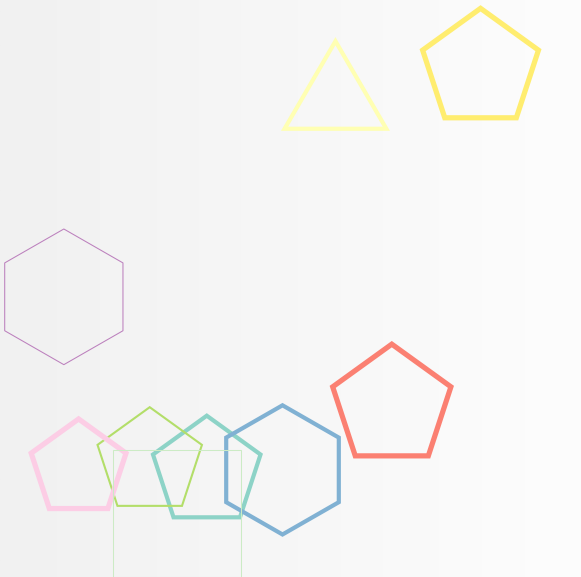[{"shape": "pentagon", "thickness": 2, "radius": 0.49, "center": [0.356, 0.182]}, {"shape": "triangle", "thickness": 2, "radius": 0.51, "center": [0.577, 0.827]}, {"shape": "pentagon", "thickness": 2.5, "radius": 0.53, "center": [0.674, 0.296]}, {"shape": "hexagon", "thickness": 2, "radius": 0.56, "center": [0.486, 0.185]}, {"shape": "pentagon", "thickness": 1, "radius": 0.47, "center": [0.258, 0.2]}, {"shape": "pentagon", "thickness": 2.5, "radius": 0.43, "center": [0.135, 0.188]}, {"shape": "hexagon", "thickness": 0.5, "radius": 0.59, "center": [0.11, 0.485]}, {"shape": "square", "thickness": 0.5, "radius": 0.55, "center": [0.304, 0.11]}, {"shape": "pentagon", "thickness": 2.5, "radius": 0.52, "center": [0.827, 0.88]}]